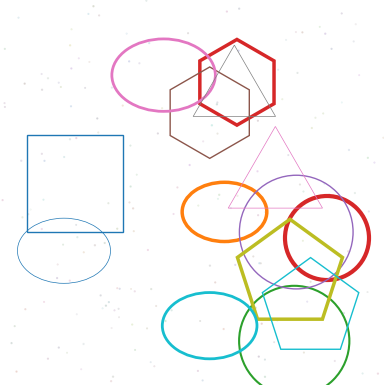[{"shape": "oval", "thickness": 0.5, "radius": 0.6, "center": [0.166, 0.349]}, {"shape": "square", "thickness": 1, "radius": 0.63, "center": [0.195, 0.524]}, {"shape": "oval", "thickness": 2.5, "radius": 0.55, "center": [0.583, 0.45]}, {"shape": "circle", "thickness": 1.5, "radius": 0.72, "center": [0.764, 0.114]}, {"shape": "circle", "thickness": 3, "radius": 0.55, "center": [0.849, 0.382]}, {"shape": "hexagon", "thickness": 2.5, "radius": 0.56, "center": [0.615, 0.786]}, {"shape": "circle", "thickness": 1, "radius": 0.74, "center": [0.769, 0.397]}, {"shape": "hexagon", "thickness": 1, "radius": 0.59, "center": [0.545, 0.707]}, {"shape": "oval", "thickness": 2, "radius": 0.67, "center": [0.425, 0.805]}, {"shape": "triangle", "thickness": 0.5, "radius": 0.71, "center": [0.715, 0.53]}, {"shape": "triangle", "thickness": 0.5, "radius": 0.62, "center": [0.609, 0.759]}, {"shape": "pentagon", "thickness": 2.5, "radius": 0.72, "center": [0.753, 0.287]}, {"shape": "pentagon", "thickness": 1, "radius": 0.66, "center": [0.807, 0.199]}, {"shape": "oval", "thickness": 2, "radius": 0.61, "center": [0.545, 0.154]}]